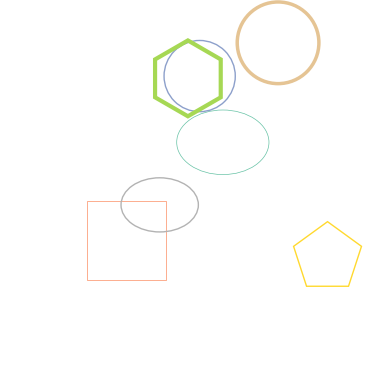[{"shape": "oval", "thickness": 0.5, "radius": 0.6, "center": [0.579, 0.63]}, {"shape": "square", "thickness": 0.5, "radius": 0.51, "center": [0.329, 0.375]}, {"shape": "circle", "thickness": 1, "radius": 0.46, "center": [0.519, 0.802]}, {"shape": "hexagon", "thickness": 3, "radius": 0.49, "center": [0.488, 0.796]}, {"shape": "pentagon", "thickness": 1, "radius": 0.46, "center": [0.851, 0.332]}, {"shape": "circle", "thickness": 2.5, "radius": 0.53, "center": [0.722, 0.889]}, {"shape": "oval", "thickness": 1, "radius": 0.5, "center": [0.415, 0.468]}]